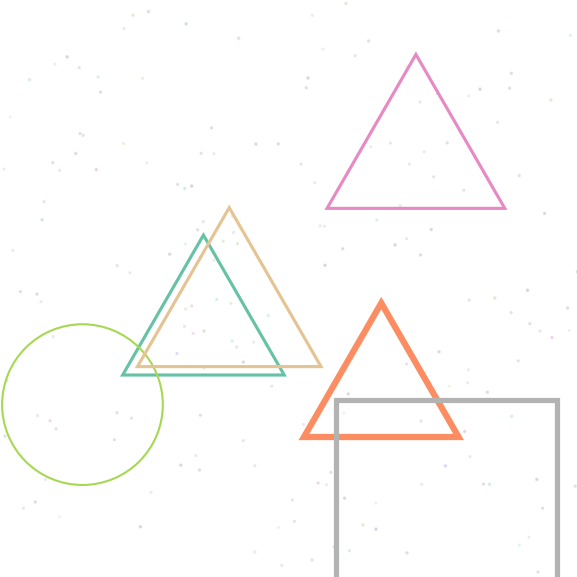[{"shape": "triangle", "thickness": 1.5, "radius": 0.81, "center": [0.352, 0.431]}, {"shape": "triangle", "thickness": 3, "radius": 0.77, "center": [0.66, 0.32]}, {"shape": "triangle", "thickness": 1.5, "radius": 0.89, "center": [0.72, 0.727]}, {"shape": "circle", "thickness": 1, "radius": 0.7, "center": [0.143, 0.299]}, {"shape": "triangle", "thickness": 1.5, "radius": 0.92, "center": [0.397, 0.456]}, {"shape": "square", "thickness": 2.5, "radius": 0.95, "center": [0.773, 0.115]}]